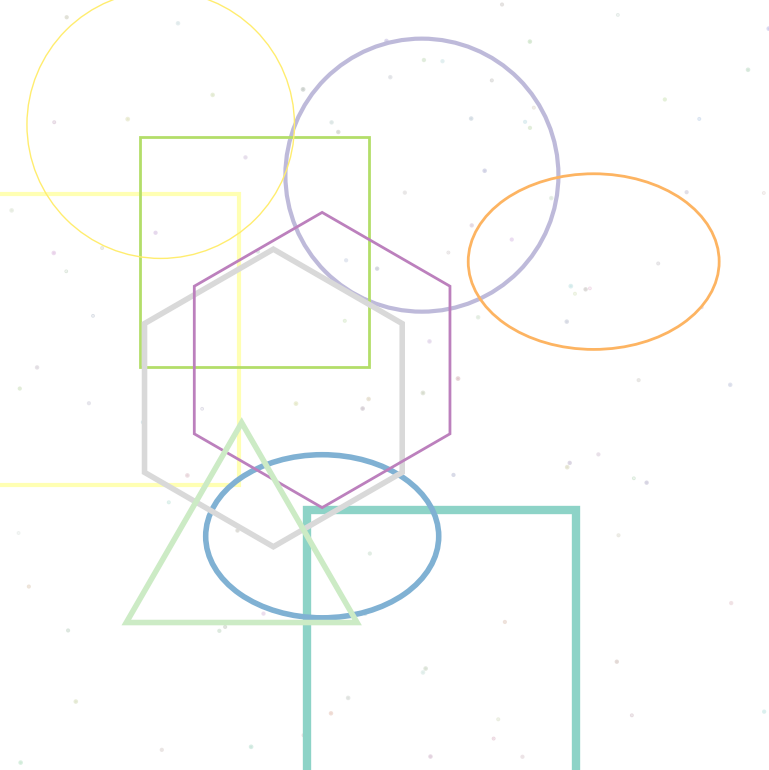[{"shape": "square", "thickness": 3, "radius": 0.87, "center": [0.574, 0.164]}, {"shape": "square", "thickness": 1.5, "radius": 0.95, "center": [0.121, 0.559]}, {"shape": "circle", "thickness": 1.5, "radius": 0.89, "center": [0.548, 0.773]}, {"shape": "oval", "thickness": 2, "radius": 0.76, "center": [0.418, 0.304]}, {"shape": "oval", "thickness": 1, "radius": 0.81, "center": [0.771, 0.66]}, {"shape": "square", "thickness": 1, "radius": 0.74, "center": [0.33, 0.673]}, {"shape": "hexagon", "thickness": 2, "radius": 0.97, "center": [0.355, 0.483]}, {"shape": "hexagon", "thickness": 1, "radius": 0.96, "center": [0.418, 0.532]}, {"shape": "triangle", "thickness": 2, "radius": 0.87, "center": [0.314, 0.278]}, {"shape": "circle", "thickness": 0.5, "radius": 0.87, "center": [0.209, 0.838]}]